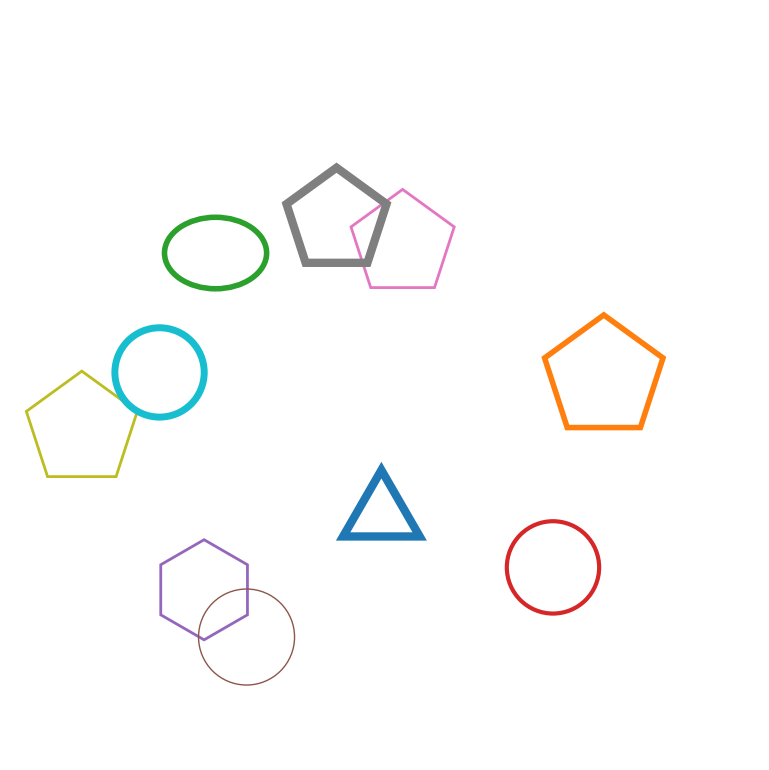[{"shape": "triangle", "thickness": 3, "radius": 0.29, "center": [0.495, 0.332]}, {"shape": "pentagon", "thickness": 2, "radius": 0.4, "center": [0.784, 0.51]}, {"shape": "oval", "thickness": 2, "radius": 0.33, "center": [0.28, 0.671]}, {"shape": "circle", "thickness": 1.5, "radius": 0.3, "center": [0.718, 0.263]}, {"shape": "hexagon", "thickness": 1, "radius": 0.33, "center": [0.265, 0.234]}, {"shape": "circle", "thickness": 0.5, "radius": 0.31, "center": [0.32, 0.173]}, {"shape": "pentagon", "thickness": 1, "radius": 0.35, "center": [0.523, 0.684]}, {"shape": "pentagon", "thickness": 3, "radius": 0.34, "center": [0.437, 0.714]}, {"shape": "pentagon", "thickness": 1, "radius": 0.38, "center": [0.106, 0.442]}, {"shape": "circle", "thickness": 2.5, "radius": 0.29, "center": [0.207, 0.516]}]